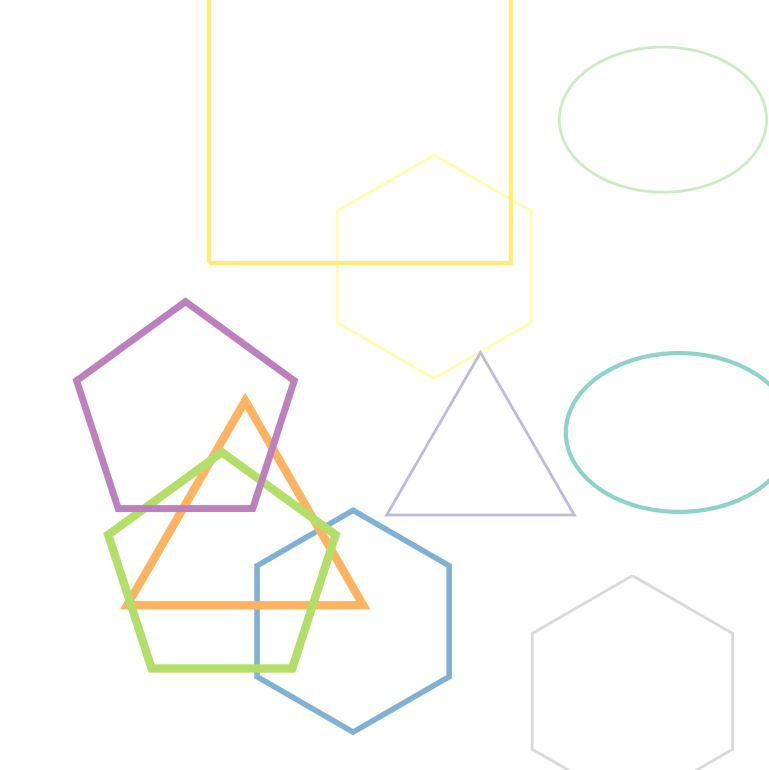[{"shape": "oval", "thickness": 1.5, "radius": 0.74, "center": [0.882, 0.438]}, {"shape": "hexagon", "thickness": 1, "radius": 0.73, "center": [0.564, 0.654]}, {"shape": "triangle", "thickness": 1, "radius": 0.7, "center": [0.624, 0.401]}, {"shape": "hexagon", "thickness": 2, "radius": 0.72, "center": [0.459, 0.193]}, {"shape": "triangle", "thickness": 3, "radius": 0.89, "center": [0.318, 0.302]}, {"shape": "pentagon", "thickness": 3, "radius": 0.78, "center": [0.288, 0.257]}, {"shape": "hexagon", "thickness": 1, "radius": 0.75, "center": [0.821, 0.102]}, {"shape": "pentagon", "thickness": 2.5, "radius": 0.74, "center": [0.241, 0.46]}, {"shape": "oval", "thickness": 1, "radius": 0.67, "center": [0.861, 0.845]}, {"shape": "square", "thickness": 1.5, "radius": 0.98, "center": [0.468, 0.854]}]